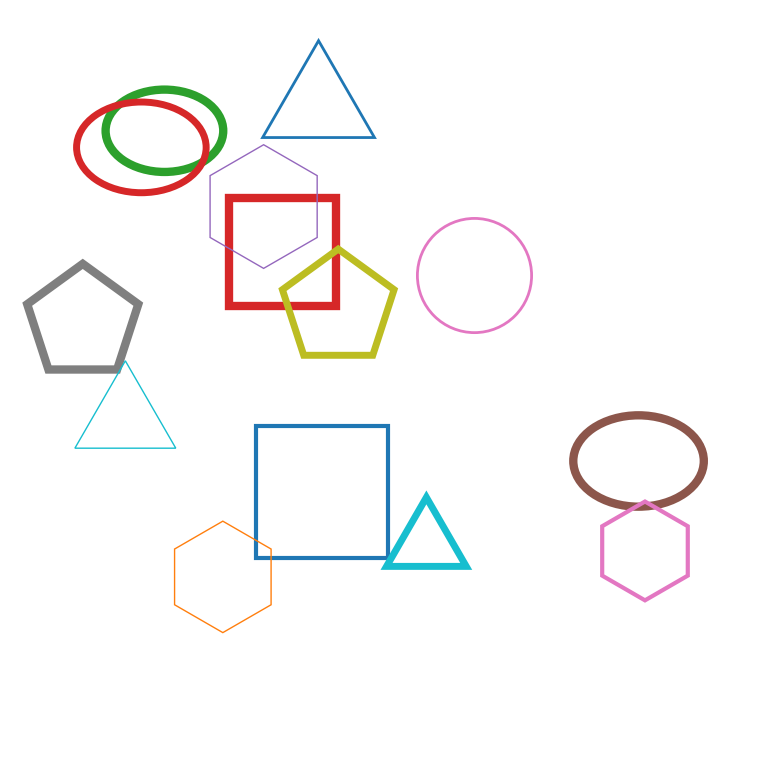[{"shape": "square", "thickness": 1.5, "radius": 0.43, "center": [0.419, 0.361]}, {"shape": "triangle", "thickness": 1, "radius": 0.42, "center": [0.414, 0.863]}, {"shape": "hexagon", "thickness": 0.5, "radius": 0.36, "center": [0.289, 0.251]}, {"shape": "oval", "thickness": 3, "radius": 0.38, "center": [0.214, 0.83]}, {"shape": "square", "thickness": 3, "radius": 0.35, "center": [0.367, 0.673]}, {"shape": "oval", "thickness": 2.5, "radius": 0.42, "center": [0.184, 0.809]}, {"shape": "hexagon", "thickness": 0.5, "radius": 0.4, "center": [0.342, 0.732]}, {"shape": "oval", "thickness": 3, "radius": 0.42, "center": [0.829, 0.401]}, {"shape": "circle", "thickness": 1, "radius": 0.37, "center": [0.616, 0.642]}, {"shape": "hexagon", "thickness": 1.5, "radius": 0.32, "center": [0.838, 0.285]}, {"shape": "pentagon", "thickness": 3, "radius": 0.38, "center": [0.107, 0.581]}, {"shape": "pentagon", "thickness": 2.5, "radius": 0.38, "center": [0.439, 0.6]}, {"shape": "triangle", "thickness": 2.5, "radius": 0.3, "center": [0.554, 0.294]}, {"shape": "triangle", "thickness": 0.5, "radius": 0.38, "center": [0.163, 0.456]}]